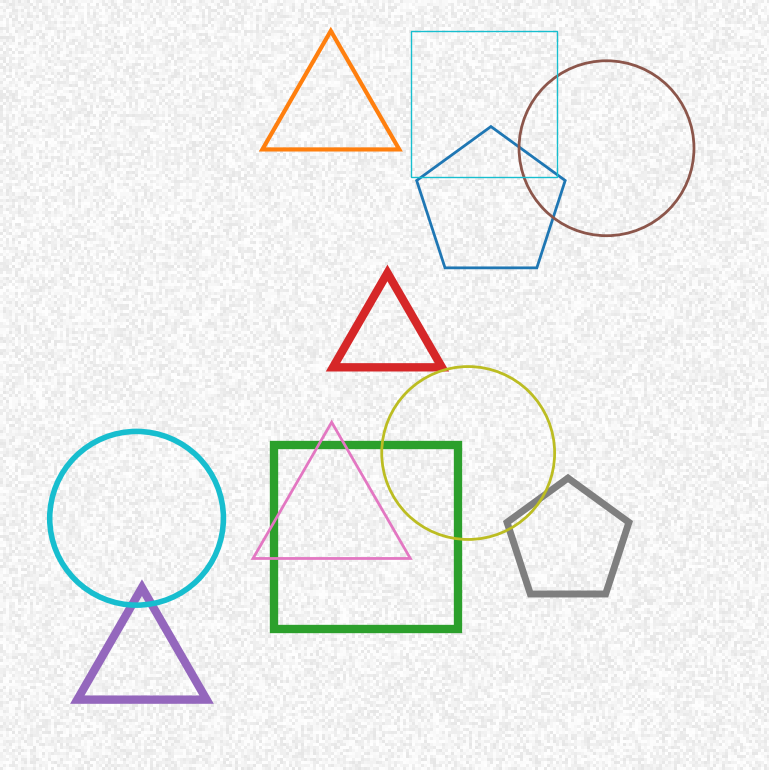[{"shape": "pentagon", "thickness": 1, "radius": 0.51, "center": [0.638, 0.734]}, {"shape": "triangle", "thickness": 1.5, "radius": 0.51, "center": [0.43, 0.857]}, {"shape": "square", "thickness": 3, "radius": 0.6, "center": [0.476, 0.303]}, {"shape": "triangle", "thickness": 3, "radius": 0.41, "center": [0.503, 0.564]}, {"shape": "triangle", "thickness": 3, "radius": 0.48, "center": [0.184, 0.14]}, {"shape": "circle", "thickness": 1, "radius": 0.57, "center": [0.788, 0.807]}, {"shape": "triangle", "thickness": 1, "radius": 0.59, "center": [0.431, 0.334]}, {"shape": "pentagon", "thickness": 2.5, "radius": 0.42, "center": [0.738, 0.296]}, {"shape": "circle", "thickness": 1, "radius": 0.56, "center": [0.608, 0.412]}, {"shape": "circle", "thickness": 2, "radius": 0.56, "center": [0.177, 0.327]}, {"shape": "square", "thickness": 0.5, "radius": 0.47, "center": [0.628, 0.865]}]